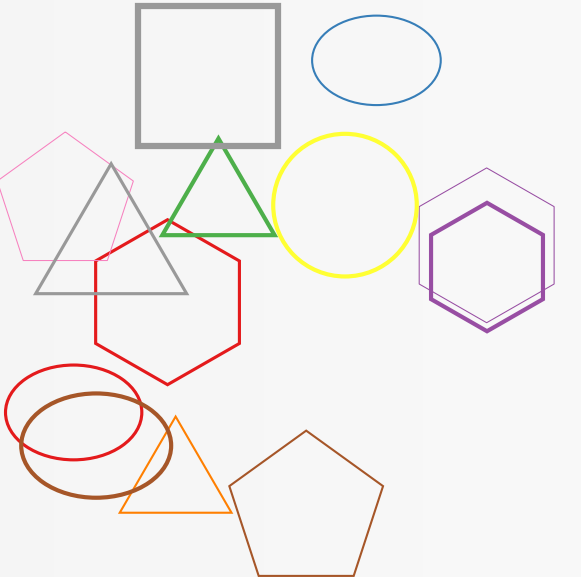[{"shape": "oval", "thickness": 1.5, "radius": 0.59, "center": [0.127, 0.285]}, {"shape": "hexagon", "thickness": 1.5, "radius": 0.71, "center": [0.288, 0.476]}, {"shape": "oval", "thickness": 1, "radius": 0.55, "center": [0.648, 0.895]}, {"shape": "triangle", "thickness": 2, "radius": 0.56, "center": [0.376, 0.648]}, {"shape": "hexagon", "thickness": 0.5, "radius": 0.67, "center": [0.837, 0.574]}, {"shape": "hexagon", "thickness": 2, "radius": 0.56, "center": [0.838, 0.537]}, {"shape": "triangle", "thickness": 1, "radius": 0.56, "center": [0.302, 0.167]}, {"shape": "circle", "thickness": 2, "radius": 0.62, "center": [0.594, 0.644]}, {"shape": "pentagon", "thickness": 1, "radius": 0.7, "center": [0.527, 0.114]}, {"shape": "oval", "thickness": 2, "radius": 0.64, "center": [0.165, 0.228]}, {"shape": "pentagon", "thickness": 0.5, "radius": 0.62, "center": [0.112, 0.648]}, {"shape": "square", "thickness": 3, "radius": 0.6, "center": [0.358, 0.867]}, {"shape": "triangle", "thickness": 1.5, "radius": 0.75, "center": [0.191, 0.566]}]